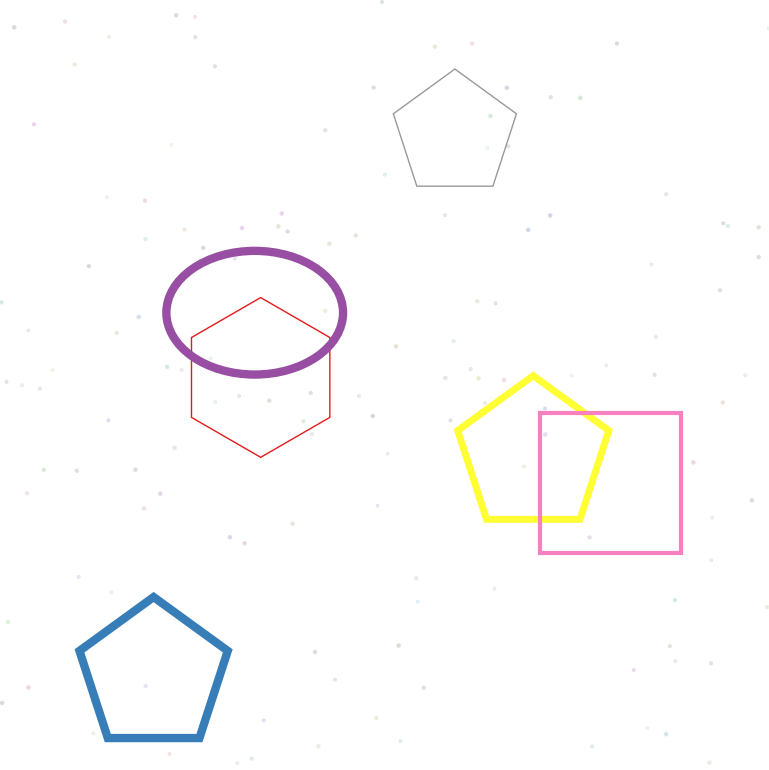[{"shape": "hexagon", "thickness": 0.5, "radius": 0.52, "center": [0.339, 0.51]}, {"shape": "pentagon", "thickness": 3, "radius": 0.51, "center": [0.2, 0.123]}, {"shape": "oval", "thickness": 3, "radius": 0.57, "center": [0.331, 0.594]}, {"shape": "pentagon", "thickness": 2.5, "radius": 0.52, "center": [0.693, 0.409]}, {"shape": "square", "thickness": 1.5, "radius": 0.46, "center": [0.793, 0.373]}, {"shape": "pentagon", "thickness": 0.5, "radius": 0.42, "center": [0.591, 0.826]}]